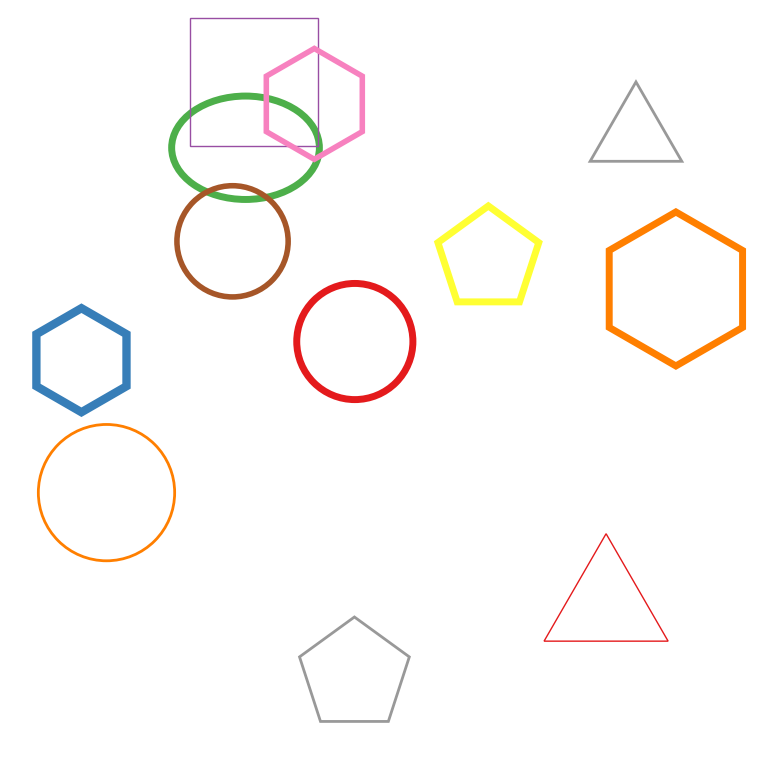[{"shape": "triangle", "thickness": 0.5, "radius": 0.47, "center": [0.787, 0.214]}, {"shape": "circle", "thickness": 2.5, "radius": 0.38, "center": [0.461, 0.556]}, {"shape": "hexagon", "thickness": 3, "radius": 0.34, "center": [0.106, 0.532]}, {"shape": "oval", "thickness": 2.5, "radius": 0.48, "center": [0.319, 0.808]}, {"shape": "square", "thickness": 0.5, "radius": 0.42, "center": [0.33, 0.894]}, {"shape": "hexagon", "thickness": 2.5, "radius": 0.5, "center": [0.878, 0.625]}, {"shape": "circle", "thickness": 1, "radius": 0.44, "center": [0.138, 0.36]}, {"shape": "pentagon", "thickness": 2.5, "radius": 0.34, "center": [0.634, 0.664]}, {"shape": "circle", "thickness": 2, "radius": 0.36, "center": [0.302, 0.687]}, {"shape": "hexagon", "thickness": 2, "radius": 0.36, "center": [0.408, 0.865]}, {"shape": "triangle", "thickness": 1, "radius": 0.34, "center": [0.826, 0.825]}, {"shape": "pentagon", "thickness": 1, "radius": 0.37, "center": [0.46, 0.124]}]